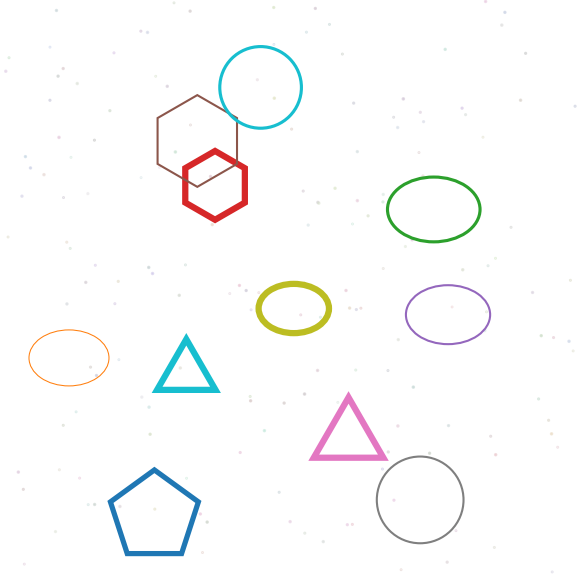[{"shape": "pentagon", "thickness": 2.5, "radius": 0.4, "center": [0.267, 0.105]}, {"shape": "oval", "thickness": 0.5, "radius": 0.35, "center": [0.119, 0.379]}, {"shape": "oval", "thickness": 1.5, "radius": 0.4, "center": [0.751, 0.636]}, {"shape": "hexagon", "thickness": 3, "radius": 0.3, "center": [0.372, 0.678]}, {"shape": "oval", "thickness": 1, "radius": 0.36, "center": [0.776, 0.454]}, {"shape": "hexagon", "thickness": 1, "radius": 0.4, "center": [0.342, 0.755]}, {"shape": "triangle", "thickness": 3, "radius": 0.35, "center": [0.604, 0.241]}, {"shape": "circle", "thickness": 1, "radius": 0.38, "center": [0.728, 0.134]}, {"shape": "oval", "thickness": 3, "radius": 0.3, "center": [0.509, 0.465]}, {"shape": "circle", "thickness": 1.5, "radius": 0.35, "center": [0.451, 0.848]}, {"shape": "triangle", "thickness": 3, "radius": 0.29, "center": [0.323, 0.353]}]